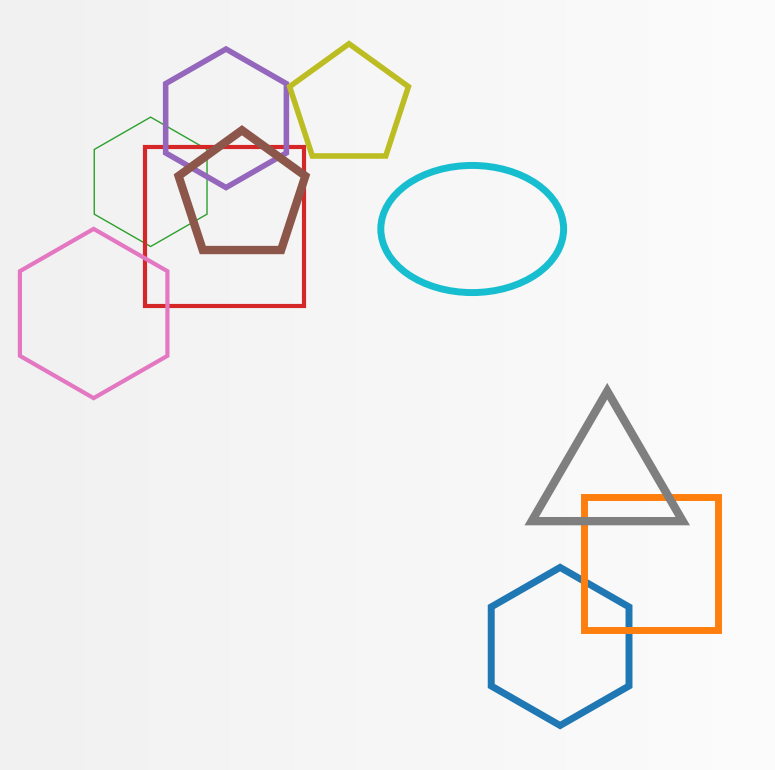[{"shape": "hexagon", "thickness": 2.5, "radius": 0.51, "center": [0.723, 0.16]}, {"shape": "square", "thickness": 2.5, "radius": 0.43, "center": [0.84, 0.268]}, {"shape": "hexagon", "thickness": 0.5, "radius": 0.42, "center": [0.194, 0.764]}, {"shape": "square", "thickness": 1.5, "radius": 0.52, "center": [0.29, 0.705]}, {"shape": "hexagon", "thickness": 2, "radius": 0.45, "center": [0.292, 0.846]}, {"shape": "pentagon", "thickness": 3, "radius": 0.43, "center": [0.312, 0.745]}, {"shape": "hexagon", "thickness": 1.5, "radius": 0.55, "center": [0.121, 0.593]}, {"shape": "triangle", "thickness": 3, "radius": 0.56, "center": [0.784, 0.379]}, {"shape": "pentagon", "thickness": 2, "radius": 0.4, "center": [0.45, 0.863]}, {"shape": "oval", "thickness": 2.5, "radius": 0.59, "center": [0.609, 0.703]}]